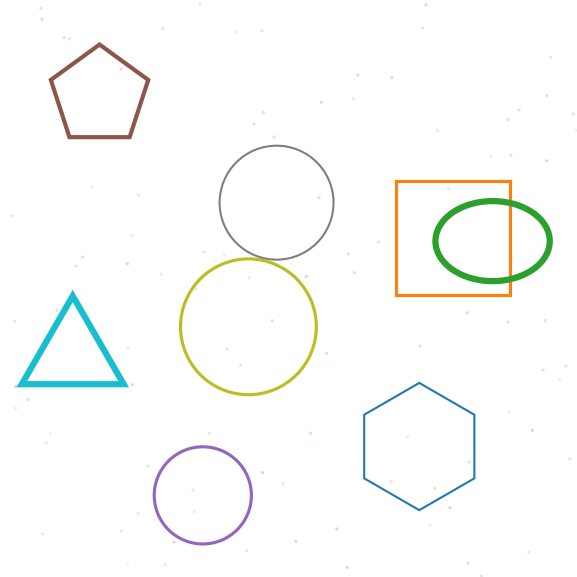[{"shape": "hexagon", "thickness": 1, "radius": 0.55, "center": [0.726, 0.226]}, {"shape": "square", "thickness": 1.5, "radius": 0.5, "center": [0.785, 0.587]}, {"shape": "oval", "thickness": 3, "radius": 0.49, "center": [0.853, 0.582]}, {"shape": "circle", "thickness": 1.5, "radius": 0.42, "center": [0.351, 0.141]}, {"shape": "pentagon", "thickness": 2, "radius": 0.44, "center": [0.172, 0.833]}, {"shape": "circle", "thickness": 1, "radius": 0.49, "center": [0.479, 0.648]}, {"shape": "circle", "thickness": 1.5, "radius": 0.59, "center": [0.43, 0.433]}, {"shape": "triangle", "thickness": 3, "radius": 0.51, "center": [0.126, 0.385]}]